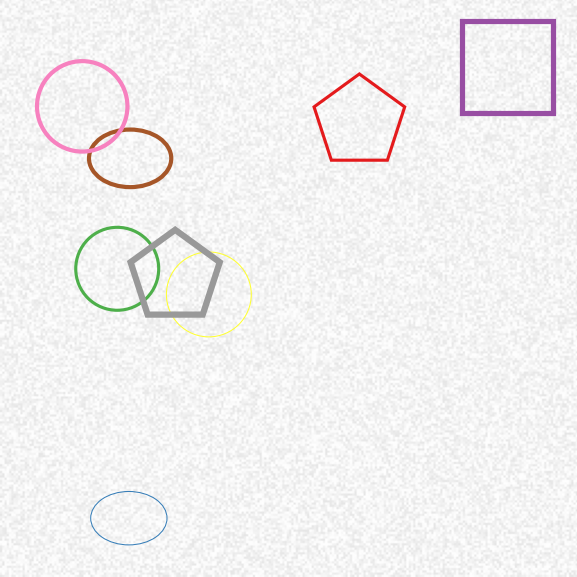[{"shape": "pentagon", "thickness": 1.5, "radius": 0.41, "center": [0.622, 0.789]}, {"shape": "oval", "thickness": 0.5, "radius": 0.33, "center": [0.223, 0.102]}, {"shape": "circle", "thickness": 1.5, "radius": 0.36, "center": [0.203, 0.534]}, {"shape": "square", "thickness": 2.5, "radius": 0.4, "center": [0.879, 0.883]}, {"shape": "circle", "thickness": 0.5, "radius": 0.37, "center": [0.362, 0.489]}, {"shape": "oval", "thickness": 2, "radius": 0.36, "center": [0.225, 0.725]}, {"shape": "circle", "thickness": 2, "radius": 0.39, "center": [0.142, 0.815]}, {"shape": "pentagon", "thickness": 3, "radius": 0.41, "center": [0.303, 0.52]}]